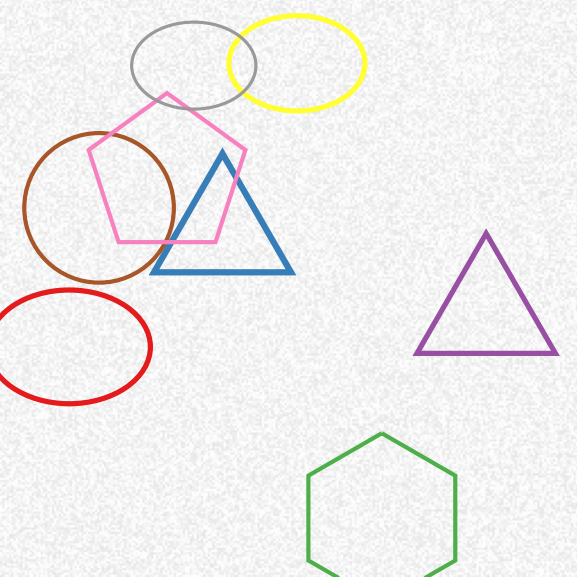[{"shape": "oval", "thickness": 2.5, "radius": 0.7, "center": [0.12, 0.398]}, {"shape": "triangle", "thickness": 3, "radius": 0.69, "center": [0.385, 0.596]}, {"shape": "hexagon", "thickness": 2, "radius": 0.73, "center": [0.661, 0.102]}, {"shape": "triangle", "thickness": 2.5, "radius": 0.69, "center": [0.842, 0.456]}, {"shape": "oval", "thickness": 2.5, "radius": 0.59, "center": [0.514, 0.889]}, {"shape": "circle", "thickness": 2, "radius": 0.65, "center": [0.172, 0.639]}, {"shape": "pentagon", "thickness": 2, "radius": 0.71, "center": [0.289, 0.695]}, {"shape": "oval", "thickness": 1.5, "radius": 0.54, "center": [0.336, 0.886]}]